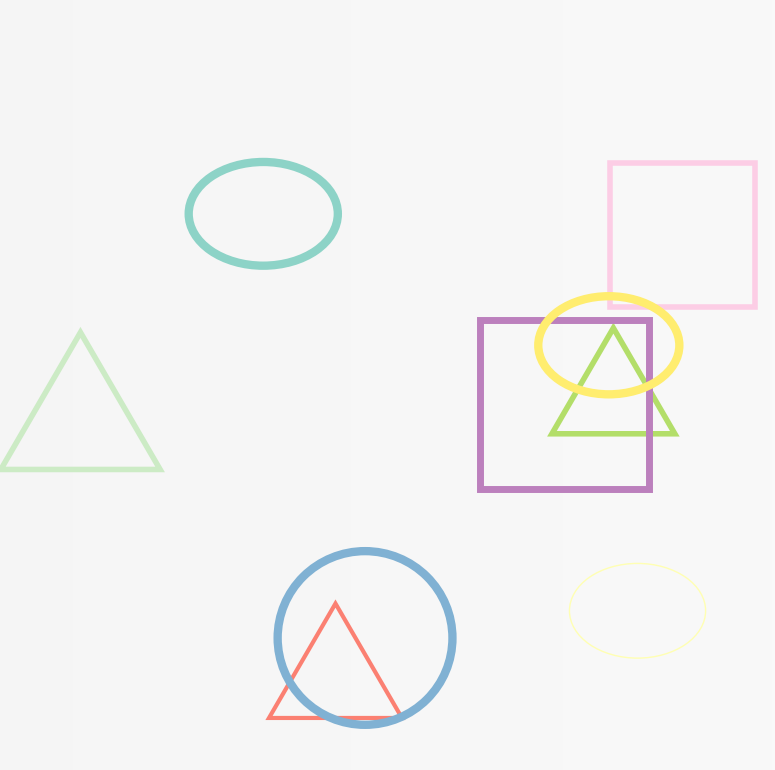[{"shape": "oval", "thickness": 3, "radius": 0.48, "center": [0.34, 0.722]}, {"shape": "oval", "thickness": 0.5, "radius": 0.44, "center": [0.823, 0.207]}, {"shape": "triangle", "thickness": 1.5, "radius": 0.5, "center": [0.433, 0.117]}, {"shape": "circle", "thickness": 3, "radius": 0.56, "center": [0.471, 0.171]}, {"shape": "triangle", "thickness": 2, "radius": 0.46, "center": [0.791, 0.482]}, {"shape": "square", "thickness": 2, "radius": 0.47, "center": [0.88, 0.695]}, {"shape": "square", "thickness": 2.5, "radius": 0.55, "center": [0.729, 0.475]}, {"shape": "triangle", "thickness": 2, "radius": 0.59, "center": [0.104, 0.45]}, {"shape": "oval", "thickness": 3, "radius": 0.46, "center": [0.786, 0.552]}]